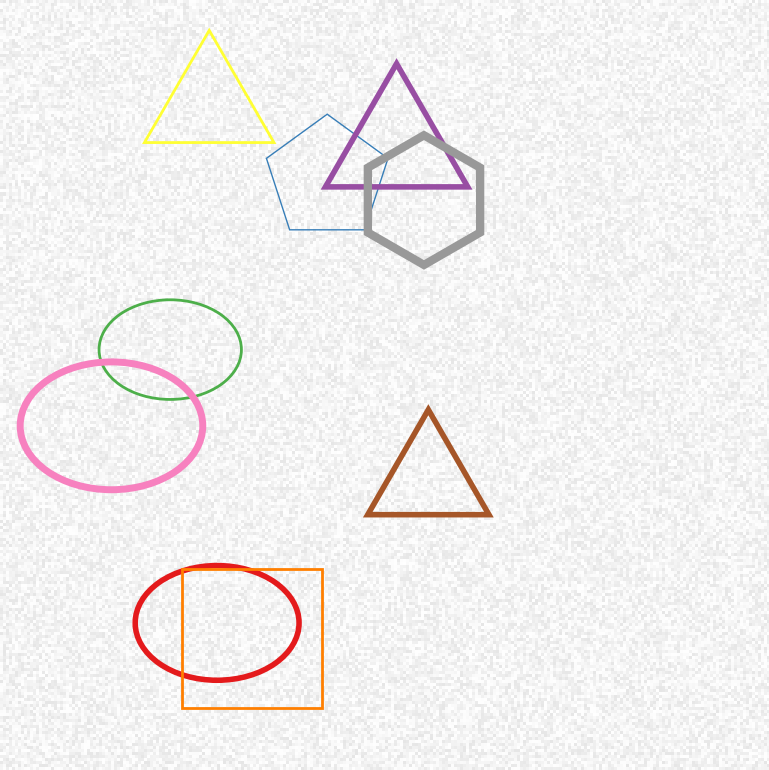[{"shape": "oval", "thickness": 2, "radius": 0.53, "center": [0.282, 0.191]}, {"shape": "pentagon", "thickness": 0.5, "radius": 0.41, "center": [0.425, 0.769]}, {"shape": "oval", "thickness": 1, "radius": 0.46, "center": [0.221, 0.546]}, {"shape": "triangle", "thickness": 2, "radius": 0.53, "center": [0.515, 0.811]}, {"shape": "square", "thickness": 1, "radius": 0.45, "center": [0.327, 0.171]}, {"shape": "triangle", "thickness": 1, "radius": 0.49, "center": [0.272, 0.863]}, {"shape": "triangle", "thickness": 2, "radius": 0.45, "center": [0.556, 0.377]}, {"shape": "oval", "thickness": 2.5, "radius": 0.59, "center": [0.145, 0.447]}, {"shape": "hexagon", "thickness": 3, "radius": 0.42, "center": [0.551, 0.74]}]